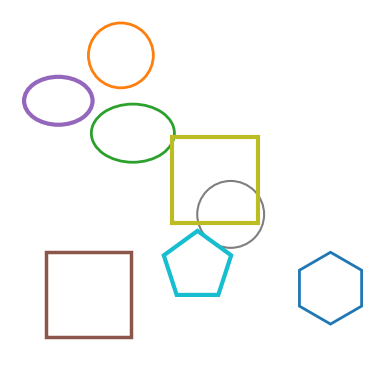[{"shape": "hexagon", "thickness": 2, "radius": 0.47, "center": [0.859, 0.251]}, {"shape": "circle", "thickness": 2, "radius": 0.42, "center": [0.314, 0.856]}, {"shape": "oval", "thickness": 2, "radius": 0.54, "center": [0.345, 0.654]}, {"shape": "oval", "thickness": 3, "radius": 0.44, "center": [0.151, 0.738]}, {"shape": "square", "thickness": 2.5, "radius": 0.55, "center": [0.23, 0.234]}, {"shape": "circle", "thickness": 1.5, "radius": 0.43, "center": [0.599, 0.443]}, {"shape": "square", "thickness": 3, "radius": 0.56, "center": [0.559, 0.531]}, {"shape": "pentagon", "thickness": 3, "radius": 0.46, "center": [0.513, 0.308]}]